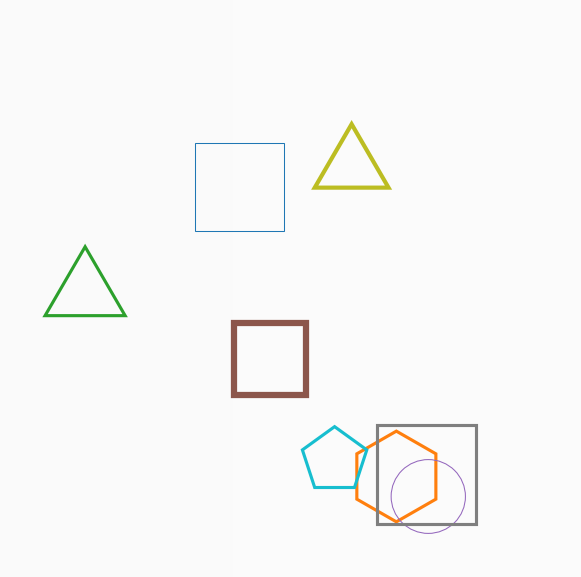[{"shape": "square", "thickness": 0.5, "radius": 0.38, "center": [0.412, 0.676]}, {"shape": "hexagon", "thickness": 1.5, "radius": 0.39, "center": [0.682, 0.174]}, {"shape": "triangle", "thickness": 1.5, "radius": 0.4, "center": [0.146, 0.492]}, {"shape": "circle", "thickness": 0.5, "radius": 0.32, "center": [0.737, 0.139]}, {"shape": "square", "thickness": 3, "radius": 0.31, "center": [0.464, 0.377]}, {"shape": "square", "thickness": 1.5, "radius": 0.43, "center": [0.734, 0.177]}, {"shape": "triangle", "thickness": 2, "radius": 0.37, "center": [0.605, 0.711]}, {"shape": "pentagon", "thickness": 1.5, "radius": 0.29, "center": [0.576, 0.202]}]